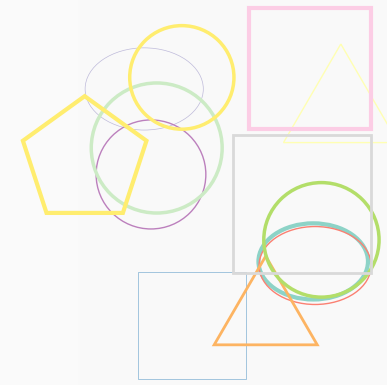[{"shape": "oval", "thickness": 3, "radius": 0.71, "center": [0.808, 0.321]}, {"shape": "triangle", "thickness": 1, "radius": 0.85, "center": [0.88, 0.715]}, {"shape": "oval", "thickness": 0.5, "radius": 0.76, "center": [0.372, 0.769]}, {"shape": "oval", "thickness": 1, "radius": 0.72, "center": [0.813, 0.31]}, {"shape": "square", "thickness": 0.5, "radius": 0.7, "center": [0.495, 0.154]}, {"shape": "triangle", "thickness": 2, "radius": 0.77, "center": [0.686, 0.181]}, {"shape": "circle", "thickness": 2.5, "radius": 0.74, "center": [0.83, 0.377]}, {"shape": "square", "thickness": 3, "radius": 0.79, "center": [0.799, 0.822]}, {"shape": "square", "thickness": 2, "radius": 0.89, "center": [0.78, 0.471]}, {"shape": "circle", "thickness": 1, "radius": 0.71, "center": [0.39, 0.547]}, {"shape": "circle", "thickness": 2.5, "radius": 0.84, "center": [0.404, 0.616]}, {"shape": "pentagon", "thickness": 3, "radius": 0.84, "center": [0.219, 0.583]}, {"shape": "circle", "thickness": 2.5, "radius": 0.67, "center": [0.469, 0.799]}]